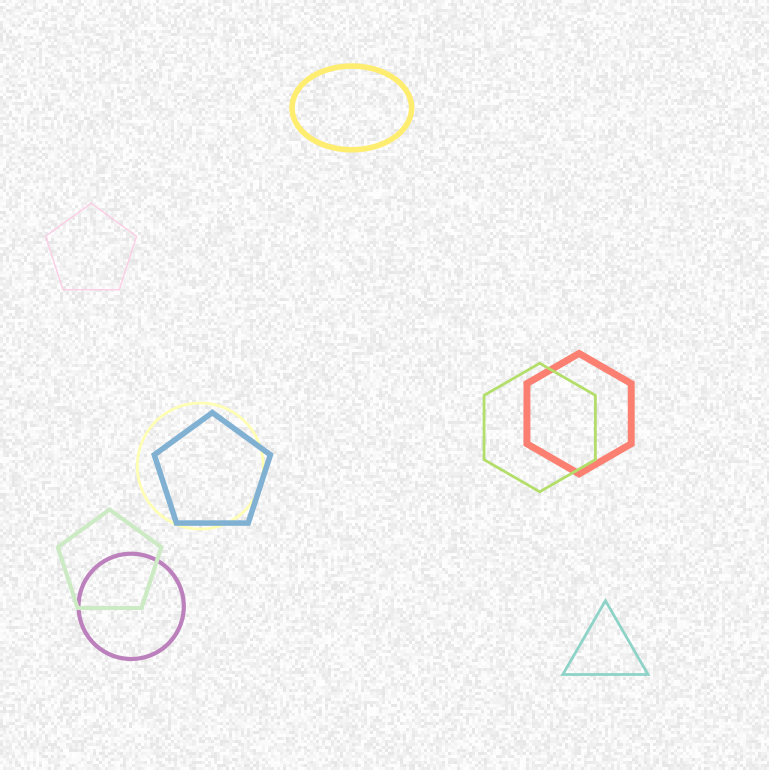[{"shape": "triangle", "thickness": 1, "radius": 0.32, "center": [0.786, 0.156]}, {"shape": "circle", "thickness": 1, "radius": 0.41, "center": [0.26, 0.395]}, {"shape": "hexagon", "thickness": 2.5, "radius": 0.39, "center": [0.752, 0.463]}, {"shape": "pentagon", "thickness": 2, "radius": 0.4, "center": [0.276, 0.385]}, {"shape": "hexagon", "thickness": 1, "radius": 0.42, "center": [0.701, 0.445]}, {"shape": "pentagon", "thickness": 0.5, "radius": 0.31, "center": [0.118, 0.674]}, {"shape": "circle", "thickness": 1.5, "radius": 0.34, "center": [0.17, 0.213]}, {"shape": "pentagon", "thickness": 1.5, "radius": 0.35, "center": [0.142, 0.268]}, {"shape": "oval", "thickness": 2, "radius": 0.39, "center": [0.457, 0.86]}]